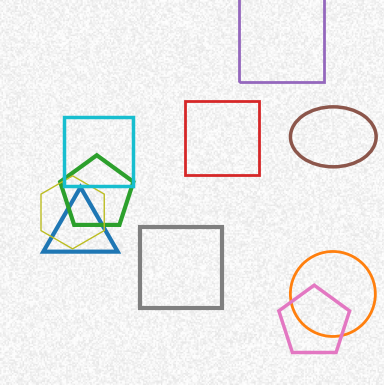[{"shape": "triangle", "thickness": 3, "radius": 0.56, "center": [0.209, 0.402]}, {"shape": "circle", "thickness": 2, "radius": 0.55, "center": [0.865, 0.236]}, {"shape": "pentagon", "thickness": 3, "radius": 0.5, "center": [0.251, 0.497]}, {"shape": "square", "thickness": 2, "radius": 0.48, "center": [0.577, 0.641]}, {"shape": "square", "thickness": 2, "radius": 0.55, "center": [0.732, 0.899]}, {"shape": "oval", "thickness": 2.5, "radius": 0.56, "center": [0.866, 0.645]}, {"shape": "pentagon", "thickness": 2.5, "radius": 0.48, "center": [0.816, 0.163]}, {"shape": "square", "thickness": 3, "radius": 0.53, "center": [0.47, 0.305]}, {"shape": "hexagon", "thickness": 1, "radius": 0.47, "center": [0.189, 0.448]}, {"shape": "square", "thickness": 2.5, "radius": 0.44, "center": [0.256, 0.607]}]